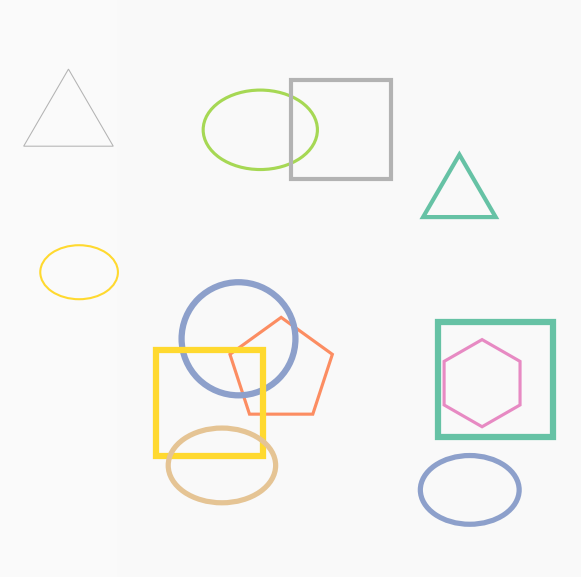[{"shape": "triangle", "thickness": 2, "radius": 0.36, "center": [0.79, 0.659]}, {"shape": "square", "thickness": 3, "radius": 0.5, "center": [0.852, 0.342]}, {"shape": "pentagon", "thickness": 1.5, "radius": 0.46, "center": [0.484, 0.357]}, {"shape": "circle", "thickness": 3, "radius": 0.49, "center": [0.41, 0.412]}, {"shape": "oval", "thickness": 2.5, "radius": 0.43, "center": [0.808, 0.151]}, {"shape": "hexagon", "thickness": 1.5, "radius": 0.38, "center": [0.829, 0.336]}, {"shape": "oval", "thickness": 1.5, "radius": 0.49, "center": [0.448, 0.774]}, {"shape": "oval", "thickness": 1, "radius": 0.33, "center": [0.136, 0.528]}, {"shape": "square", "thickness": 3, "radius": 0.46, "center": [0.36, 0.302]}, {"shape": "oval", "thickness": 2.5, "radius": 0.46, "center": [0.382, 0.193]}, {"shape": "square", "thickness": 2, "radius": 0.43, "center": [0.586, 0.775]}, {"shape": "triangle", "thickness": 0.5, "radius": 0.44, "center": [0.118, 0.79]}]